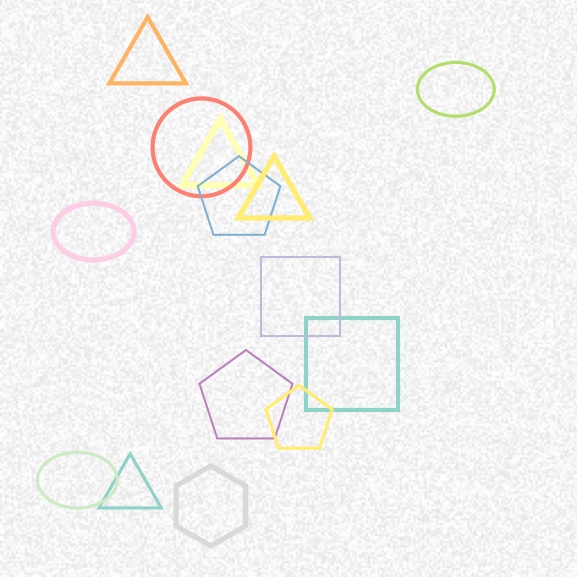[{"shape": "square", "thickness": 2, "radius": 0.4, "center": [0.61, 0.369]}, {"shape": "triangle", "thickness": 1.5, "radius": 0.31, "center": [0.225, 0.151]}, {"shape": "triangle", "thickness": 3, "radius": 0.38, "center": [0.381, 0.717]}, {"shape": "square", "thickness": 1, "radius": 0.34, "center": [0.521, 0.486]}, {"shape": "circle", "thickness": 2, "radius": 0.42, "center": [0.349, 0.744]}, {"shape": "pentagon", "thickness": 1, "radius": 0.38, "center": [0.414, 0.653]}, {"shape": "triangle", "thickness": 2, "radius": 0.38, "center": [0.256, 0.893]}, {"shape": "oval", "thickness": 1.5, "radius": 0.33, "center": [0.789, 0.844]}, {"shape": "oval", "thickness": 2.5, "radius": 0.35, "center": [0.162, 0.598]}, {"shape": "hexagon", "thickness": 2.5, "radius": 0.35, "center": [0.365, 0.123]}, {"shape": "pentagon", "thickness": 1, "radius": 0.42, "center": [0.426, 0.308]}, {"shape": "oval", "thickness": 1.5, "radius": 0.35, "center": [0.134, 0.168]}, {"shape": "pentagon", "thickness": 1.5, "radius": 0.3, "center": [0.518, 0.272]}, {"shape": "triangle", "thickness": 2.5, "radius": 0.36, "center": [0.475, 0.657]}]